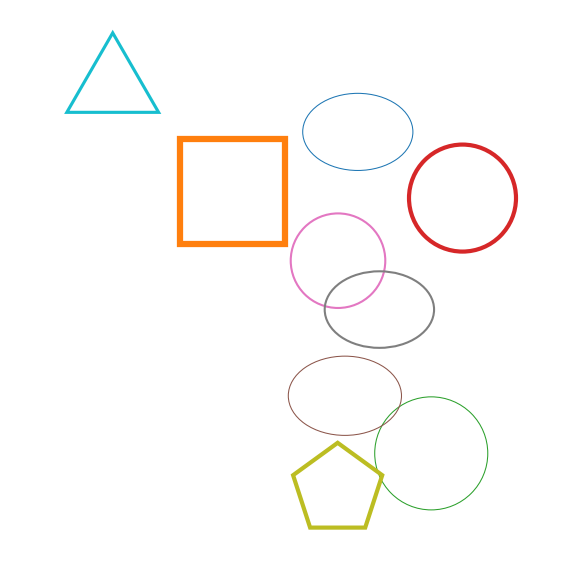[{"shape": "oval", "thickness": 0.5, "radius": 0.48, "center": [0.62, 0.771]}, {"shape": "square", "thickness": 3, "radius": 0.45, "center": [0.402, 0.668]}, {"shape": "circle", "thickness": 0.5, "radius": 0.49, "center": [0.747, 0.214]}, {"shape": "circle", "thickness": 2, "radius": 0.46, "center": [0.801, 0.656]}, {"shape": "oval", "thickness": 0.5, "radius": 0.49, "center": [0.597, 0.314]}, {"shape": "circle", "thickness": 1, "radius": 0.41, "center": [0.585, 0.548]}, {"shape": "oval", "thickness": 1, "radius": 0.47, "center": [0.657, 0.463]}, {"shape": "pentagon", "thickness": 2, "radius": 0.41, "center": [0.585, 0.151]}, {"shape": "triangle", "thickness": 1.5, "radius": 0.46, "center": [0.195, 0.85]}]